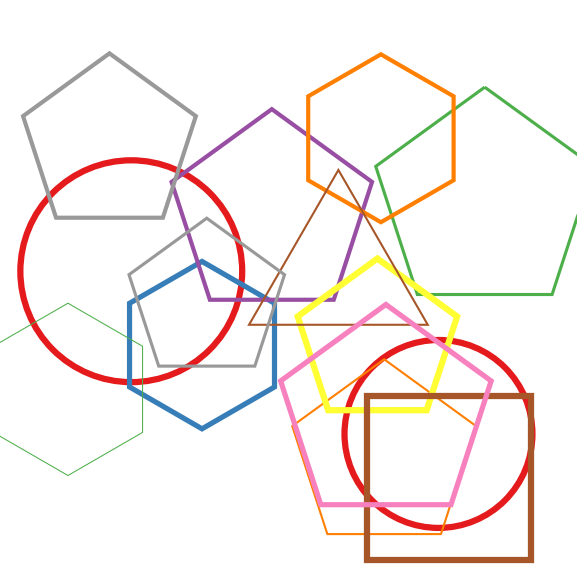[{"shape": "circle", "thickness": 3, "radius": 0.81, "center": [0.759, 0.248]}, {"shape": "circle", "thickness": 3, "radius": 0.96, "center": [0.227, 0.529]}, {"shape": "hexagon", "thickness": 2.5, "radius": 0.72, "center": [0.35, 0.401]}, {"shape": "pentagon", "thickness": 1.5, "radius": 0.99, "center": [0.839, 0.65]}, {"shape": "hexagon", "thickness": 0.5, "radius": 0.75, "center": [0.118, 0.325]}, {"shape": "pentagon", "thickness": 2, "radius": 0.91, "center": [0.471, 0.628]}, {"shape": "pentagon", "thickness": 1, "radius": 0.84, "center": [0.665, 0.21]}, {"shape": "hexagon", "thickness": 2, "radius": 0.73, "center": [0.66, 0.76]}, {"shape": "pentagon", "thickness": 3, "radius": 0.73, "center": [0.654, 0.406]}, {"shape": "triangle", "thickness": 1, "radius": 0.89, "center": [0.586, 0.526]}, {"shape": "square", "thickness": 3, "radius": 0.71, "center": [0.777, 0.172]}, {"shape": "pentagon", "thickness": 2.5, "radius": 0.96, "center": [0.668, 0.28]}, {"shape": "pentagon", "thickness": 1.5, "radius": 0.71, "center": [0.358, 0.48]}, {"shape": "pentagon", "thickness": 2, "radius": 0.79, "center": [0.19, 0.749]}]